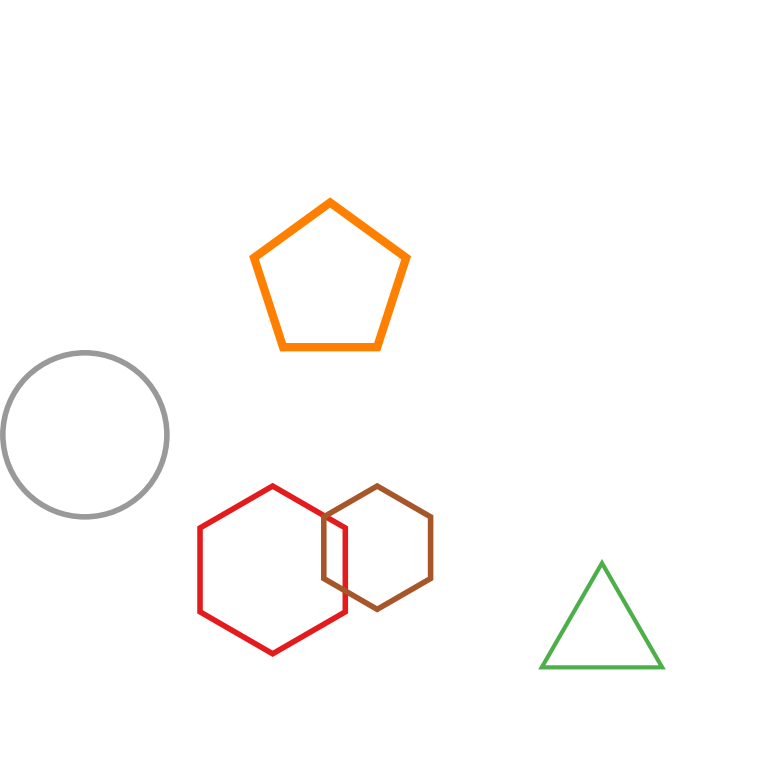[{"shape": "hexagon", "thickness": 2, "radius": 0.54, "center": [0.354, 0.26]}, {"shape": "triangle", "thickness": 1.5, "radius": 0.45, "center": [0.782, 0.178]}, {"shape": "pentagon", "thickness": 3, "radius": 0.52, "center": [0.429, 0.633]}, {"shape": "hexagon", "thickness": 2, "radius": 0.4, "center": [0.49, 0.289]}, {"shape": "circle", "thickness": 2, "radius": 0.53, "center": [0.11, 0.435]}]